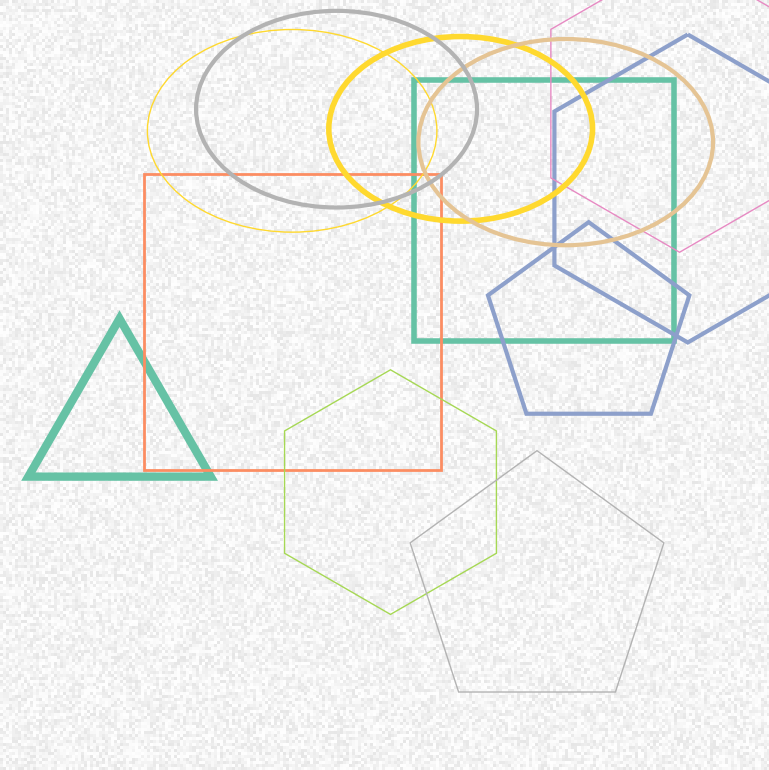[{"shape": "triangle", "thickness": 3, "radius": 0.68, "center": [0.155, 0.449]}, {"shape": "square", "thickness": 2, "radius": 0.85, "center": [0.706, 0.727]}, {"shape": "square", "thickness": 1, "radius": 0.96, "center": [0.38, 0.582]}, {"shape": "pentagon", "thickness": 1.5, "radius": 0.69, "center": [0.765, 0.574]}, {"shape": "hexagon", "thickness": 1.5, "radius": 1.0, "center": [0.893, 0.755]}, {"shape": "hexagon", "thickness": 0.5, "radius": 0.96, "center": [0.883, 0.865]}, {"shape": "hexagon", "thickness": 0.5, "radius": 0.79, "center": [0.507, 0.361]}, {"shape": "oval", "thickness": 0.5, "radius": 0.94, "center": [0.379, 0.83]}, {"shape": "oval", "thickness": 2, "radius": 0.86, "center": [0.598, 0.833]}, {"shape": "oval", "thickness": 1.5, "radius": 0.96, "center": [0.735, 0.815]}, {"shape": "oval", "thickness": 1.5, "radius": 0.91, "center": [0.437, 0.858]}, {"shape": "pentagon", "thickness": 0.5, "radius": 0.87, "center": [0.697, 0.241]}]